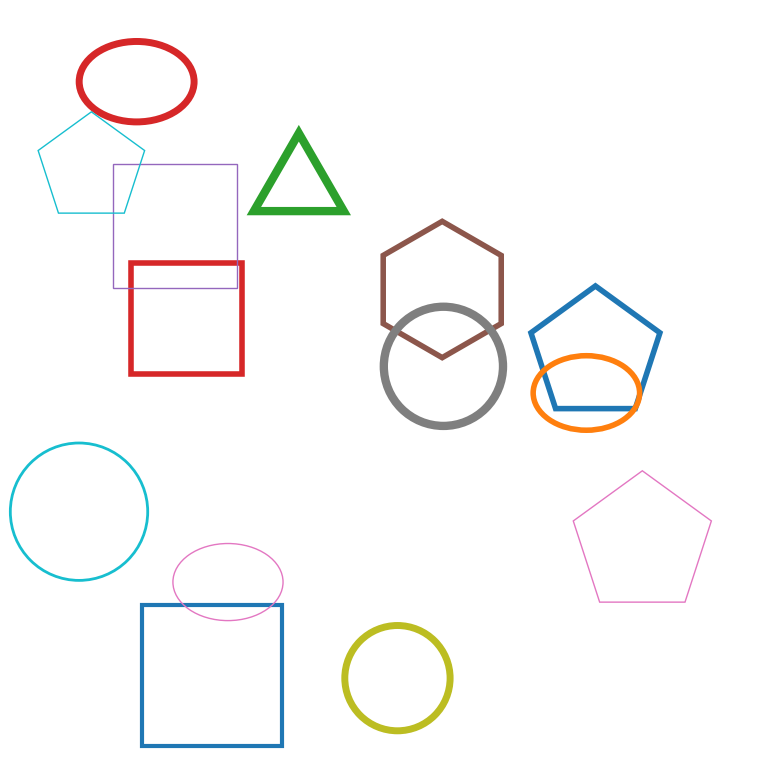[{"shape": "square", "thickness": 1.5, "radius": 0.46, "center": [0.275, 0.123]}, {"shape": "pentagon", "thickness": 2, "radius": 0.44, "center": [0.773, 0.541]}, {"shape": "oval", "thickness": 2, "radius": 0.35, "center": [0.762, 0.49]}, {"shape": "triangle", "thickness": 3, "radius": 0.34, "center": [0.388, 0.76]}, {"shape": "square", "thickness": 2, "radius": 0.36, "center": [0.242, 0.586]}, {"shape": "oval", "thickness": 2.5, "radius": 0.37, "center": [0.177, 0.894]}, {"shape": "square", "thickness": 0.5, "radius": 0.4, "center": [0.228, 0.707]}, {"shape": "hexagon", "thickness": 2, "radius": 0.44, "center": [0.574, 0.624]}, {"shape": "pentagon", "thickness": 0.5, "radius": 0.47, "center": [0.834, 0.294]}, {"shape": "oval", "thickness": 0.5, "radius": 0.36, "center": [0.296, 0.244]}, {"shape": "circle", "thickness": 3, "radius": 0.39, "center": [0.576, 0.524]}, {"shape": "circle", "thickness": 2.5, "radius": 0.34, "center": [0.516, 0.119]}, {"shape": "pentagon", "thickness": 0.5, "radius": 0.36, "center": [0.119, 0.782]}, {"shape": "circle", "thickness": 1, "radius": 0.45, "center": [0.103, 0.335]}]